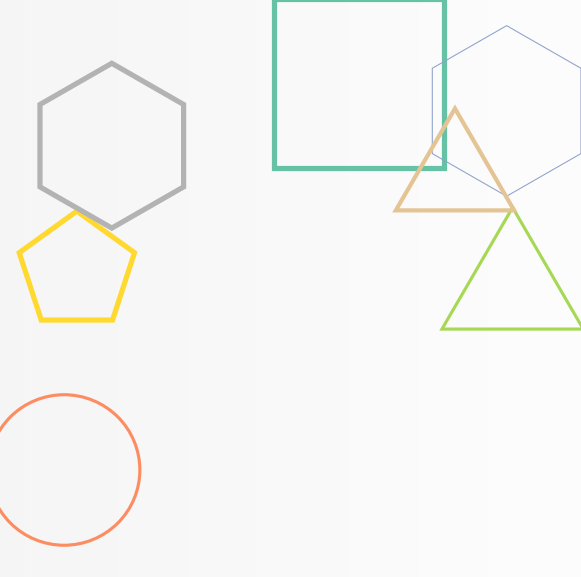[{"shape": "square", "thickness": 2.5, "radius": 0.73, "center": [0.618, 0.855]}, {"shape": "circle", "thickness": 1.5, "radius": 0.65, "center": [0.11, 0.185]}, {"shape": "hexagon", "thickness": 0.5, "radius": 0.74, "center": [0.872, 0.807]}, {"shape": "triangle", "thickness": 1.5, "radius": 0.7, "center": [0.882, 0.499]}, {"shape": "pentagon", "thickness": 2.5, "radius": 0.52, "center": [0.132, 0.529]}, {"shape": "triangle", "thickness": 2, "radius": 0.59, "center": [0.783, 0.694]}, {"shape": "hexagon", "thickness": 2.5, "radius": 0.71, "center": [0.192, 0.747]}]